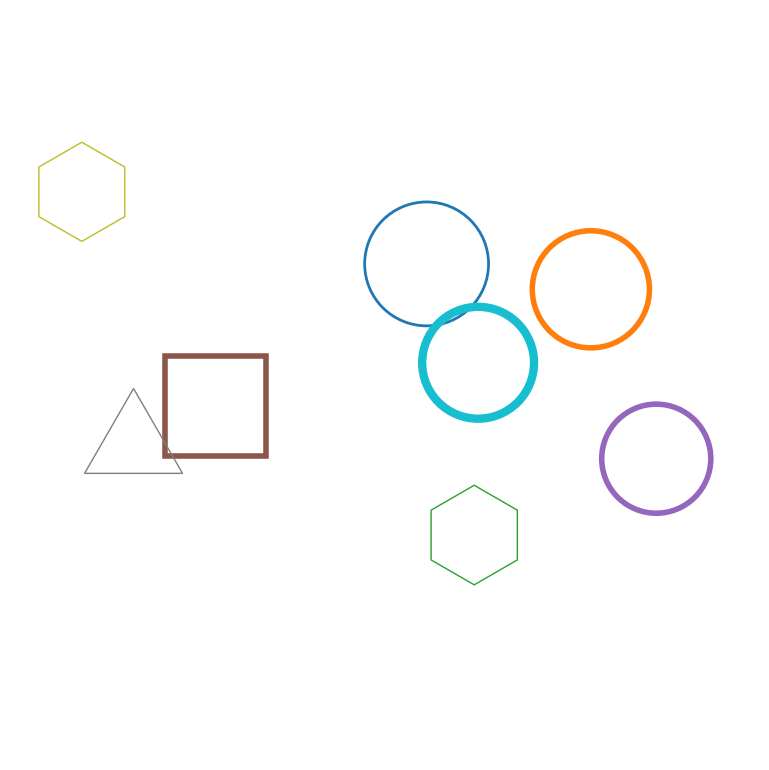[{"shape": "circle", "thickness": 1, "radius": 0.4, "center": [0.554, 0.657]}, {"shape": "circle", "thickness": 2, "radius": 0.38, "center": [0.767, 0.624]}, {"shape": "hexagon", "thickness": 0.5, "radius": 0.32, "center": [0.616, 0.305]}, {"shape": "circle", "thickness": 2, "radius": 0.35, "center": [0.852, 0.404]}, {"shape": "square", "thickness": 2, "radius": 0.33, "center": [0.28, 0.473]}, {"shape": "triangle", "thickness": 0.5, "radius": 0.37, "center": [0.173, 0.422]}, {"shape": "hexagon", "thickness": 0.5, "radius": 0.32, "center": [0.106, 0.751]}, {"shape": "circle", "thickness": 3, "radius": 0.36, "center": [0.621, 0.529]}]